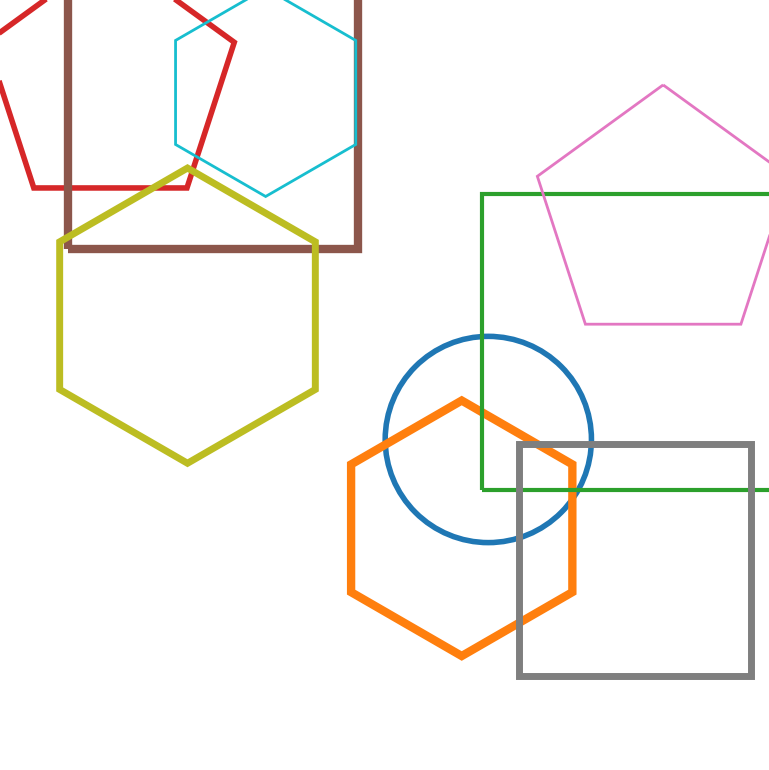[{"shape": "circle", "thickness": 2, "radius": 0.67, "center": [0.634, 0.429]}, {"shape": "hexagon", "thickness": 3, "radius": 0.83, "center": [0.6, 0.314]}, {"shape": "square", "thickness": 1.5, "radius": 0.96, "center": [0.818, 0.556]}, {"shape": "pentagon", "thickness": 2, "radius": 0.85, "center": [0.143, 0.893]}, {"shape": "square", "thickness": 3, "radius": 0.94, "center": [0.277, 0.865]}, {"shape": "pentagon", "thickness": 1, "radius": 0.86, "center": [0.861, 0.718]}, {"shape": "square", "thickness": 2.5, "radius": 0.75, "center": [0.825, 0.273]}, {"shape": "hexagon", "thickness": 2.5, "radius": 0.96, "center": [0.244, 0.59]}, {"shape": "hexagon", "thickness": 1, "radius": 0.68, "center": [0.345, 0.88]}]